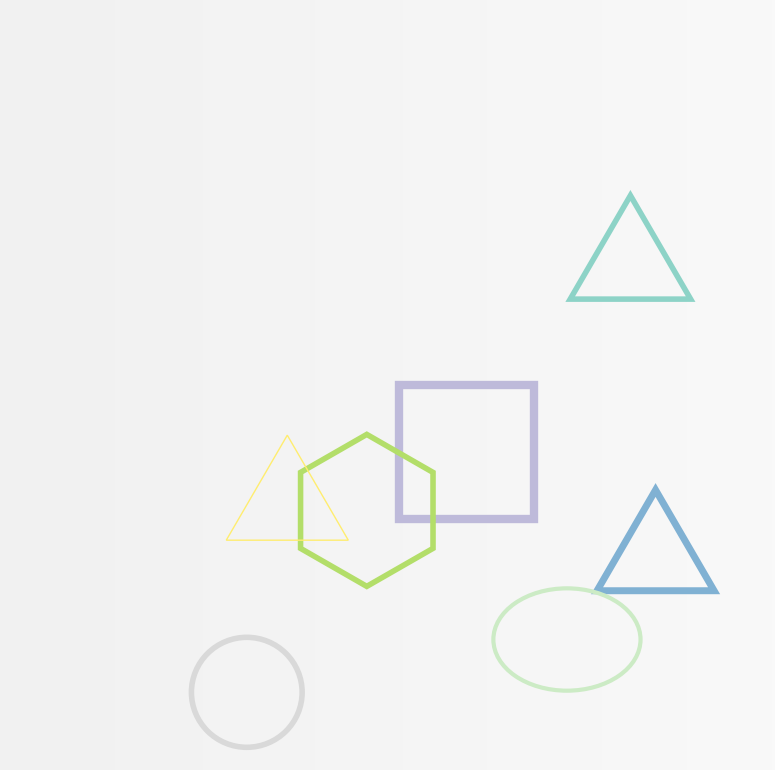[{"shape": "triangle", "thickness": 2, "radius": 0.45, "center": [0.813, 0.656]}, {"shape": "square", "thickness": 3, "radius": 0.43, "center": [0.602, 0.413]}, {"shape": "triangle", "thickness": 2.5, "radius": 0.44, "center": [0.846, 0.276]}, {"shape": "hexagon", "thickness": 2, "radius": 0.49, "center": [0.473, 0.337]}, {"shape": "circle", "thickness": 2, "radius": 0.36, "center": [0.318, 0.101]}, {"shape": "oval", "thickness": 1.5, "radius": 0.47, "center": [0.732, 0.169]}, {"shape": "triangle", "thickness": 0.5, "radius": 0.45, "center": [0.371, 0.344]}]